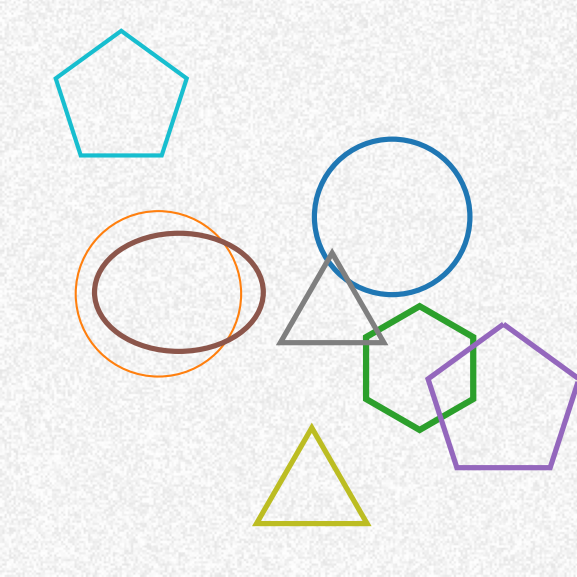[{"shape": "circle", "thickness": 2.5, "radius": 0.67, "center": [0.679, 0.624]}, {"shape": "circle", "thickness": 1, "radius": 0.72, "center": [0.274, 0.49]}, {"shape": "hexagon", "thickness": 3, "radius": 0.54, "center": [0.727, 0.362]}, {"shape": "pentagon", "thickness": 2.5, "radius": 0.69, "center": [0.872, 0.3]}, {"shape": "oval", "thickness": 2.5, "radius": 0.73, "center": [0.31, 0.493]}, {"shape": "triangle", "thickness": 2.5, "radius": 0.52, "center": [0.575, 0.458]}, {"shape": "triangle", "thickness": 2.5, "radius": 0.55, "center": [0.54, 0.148]}, {"shape": "pentagon", "thickness": 2, "radius": 0.6, "center": [0.21, 0.826]}]